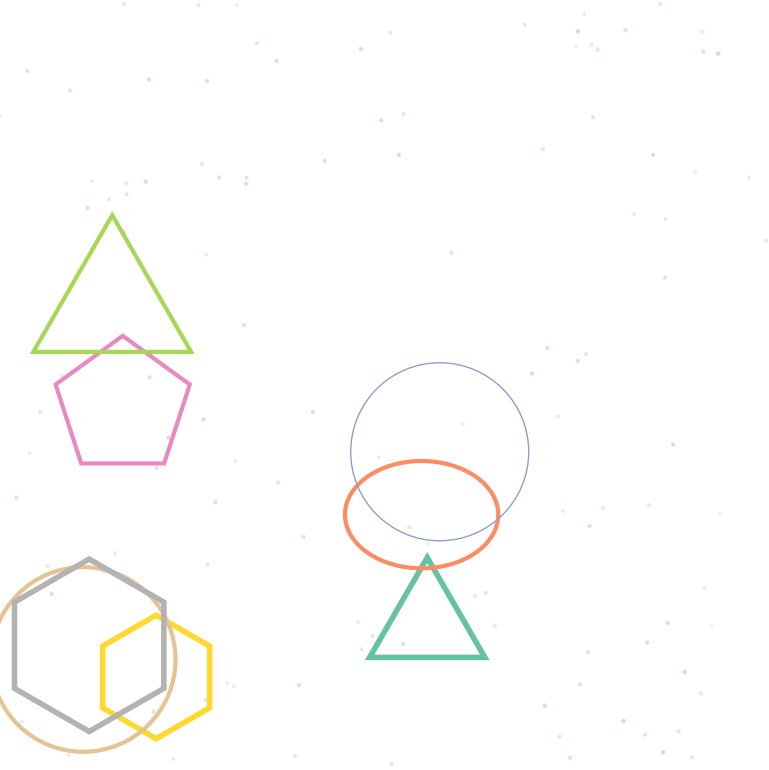[{"shape": "triangle", "thickness": 2, "radius": 0.43, "center": [0.555, 0.189]}, {"shape": "oval", "thickness": 1.5, "radius": 0.5, "center": [0.548, 0.332]}, {"shape": "circle", "thickness": 0.5, "radius": 0.58, "center": [0.571, 0.413]}, {"shape": "pentagon", "thickness": 1.5, "radius": 0.46, "center": [0.159, 0.472]}, {"shape": "triangle", "thickness": 1.5, "radius": 0.59, "center": [0.146, 0.602]}, {"shape": "hexagon", "thickness": 2, "radius": 0.4, "center": [0.203, 0.121]}, {"shape": "circle", "thickness": 1.5, "radius": 0.6, "center": [0.108, 0.144]}, {"shape": "hexagon", "thickness": 2, "radius": 0.56, "center": [0.116, 0.162]}]